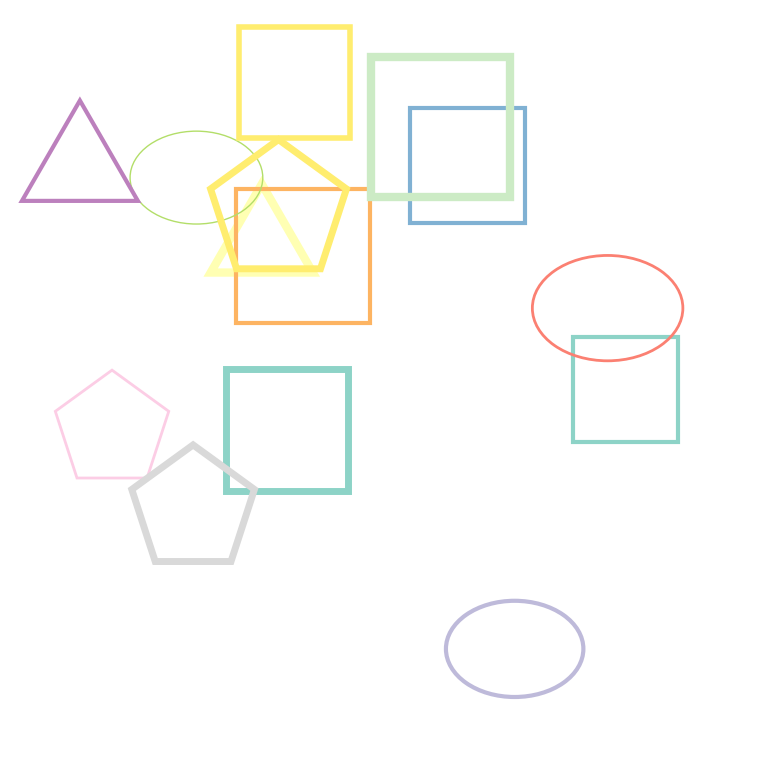[{"shape": "square", "thickness": 1.5, "radius": 0.34, "center": [0.812, 0.494]}, {"shape": "square", "thickness": 2.5, "radius": 0.4, "center": [0.372, 0.442]}, {"shape": "triangle", "thickness": 3, "radius": 0.38, "center": [0.34, 0.684]}, {"shape": "oval", "thickness": 1.5, "radius": 0.45, "center": [0.668, 0.157]}, {"shape": "oval", "thickness": 1, "radius": 0.49, "center": [0.789, 0.6]}, {"shape": "square", "thickness": 1.5, "radius": 0.37, "center": [0.608, 0.785]}, {"shape": "square", "thickness": 1.5, "radius": 0.43, "center": [0.394, 0.667]}, {"shape": "oval", "thickness": 0.5, "radius": 0.43, "center": [0.255, 0.769]}, {"shape": "pentagon", "thickness": 1, "radius": 0.39, "center": [0.145, 0.442]}, {"shape": "pentagon", "thickness": 2.5, "radius": 0.42, "center": [0.251, 0.338]}, {"shape": "triangle", "thickness": 1.5, "radius": 0.43, "center": [0.104, 0.783]}, {"shape": "square", "thickness": 3, "radius": 0.45, "center": [0.572, 0.835]}, {"shape": "pentagon", "thickness": 2.5, "radius": 0.46, "center": [0.362, 0.726]}, {"shape": "square", "thickness": 2, "radius": 0.36, "center": [0.382, 0.893]}]